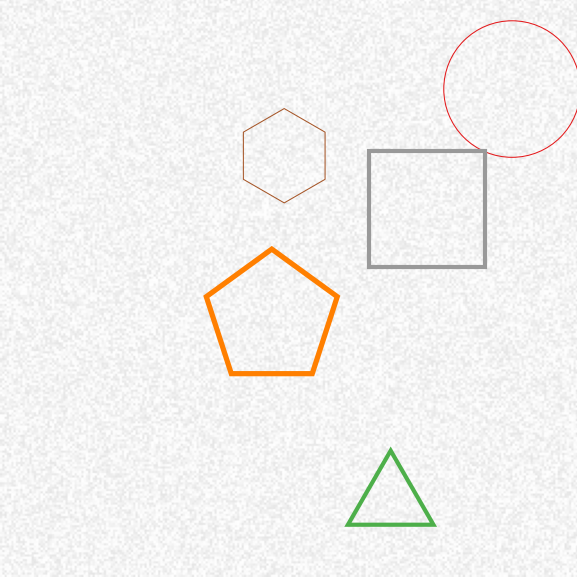[{"shape": "circle", "thickness": 0.5, "radius": 0.59, "center": [0.887, 0.845]}, {"shape": "triangle", "thickness": 2, "radius": 0.43, "center": [0.677, 0.133]}, {"shape": "pentagon", "thickness": 2.5, "radius": 0.6, "center": [0.471, 0.449]}, {"shape": "hexagon", "thickness": 0.5, "radius": 0.41, "center": [0.492, 0.729]}, {"shape": "square", "thickness": 2, "radius": 0.5, "center": [0.739, 0.637]}]